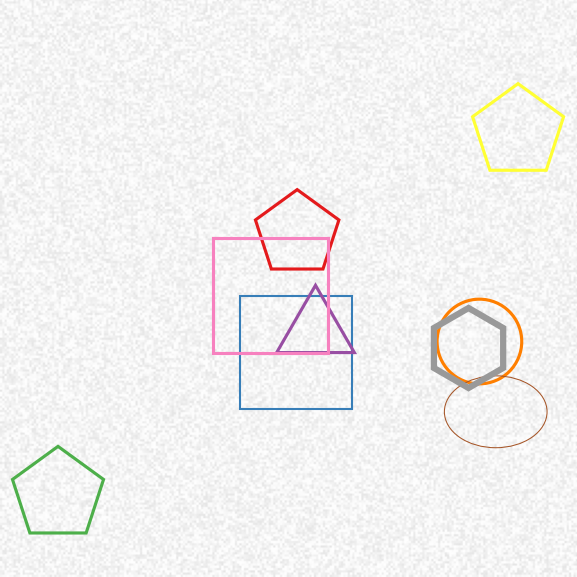[{"shape": "pentagon", "thickness": 1.5, "radius": 0.38, "center": [0.515, 0.595]}, {"shape": "square", "thickness": 1, "radius": 0.49, "center": [0.513, 0.389]}, {"shape": "pentagon", "thickness": 1.5, "radius": 0.41, "center": [0.1, 0.143]}, {"shape": "triangle", "thickness": 1.5, "radius": 0.39, "center": [0.546, 0.427]}, {"shape": "circle", "thickness": 1.5, "radius": 0.37, "center": [0.83, 0.408]}, {"shape": "pentagon", "thickness": 1.5, "radius": 0.41, "center": [0.897, 0.771]}, {"shape": "oval", "thickness": 0.5, "radius": 0.44, "center": [0.858, 0.286]}, {"shape": "square", "thickness": 1.5, "radius": 0.5, "center": [0.469, 0.488]}, {"shape": "hexagon", "thickness": 3, "radius": 0.35, "center": [0.811, 0.397]}]